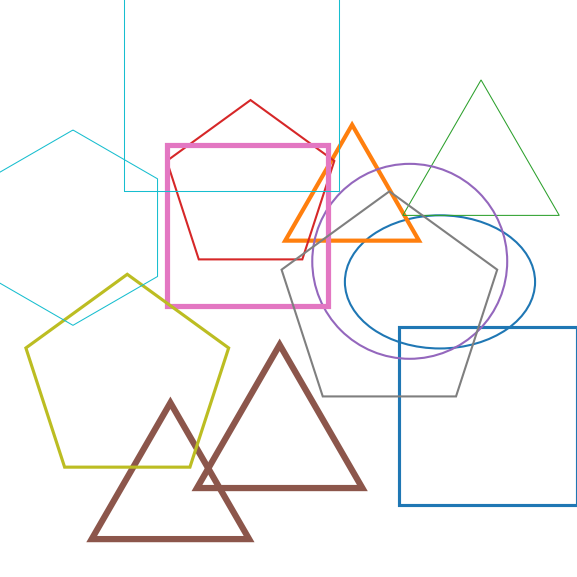[{"shape": "oval", "thickness": 1, "radius": 0.82, "center": [0.762, 0.511]}, {"shape": "square", "thickness": 1.5, "radius": 0.77, "center": [0.845, 0.279]}, {"shape": "triangle", "thickness": 2, "radius": 0.67, "center": [0.61, 0.649]}, {"shape": "triangle", "thickness": 0.5, "radius": 0.78, "center": [0.833, 0.704]}, {"shape": "pentagon", "thickness": 1, "radius": 0.76, "center": [0.434, 0.673]}, {"shape": "circle", "thickness": 1, "radius": 0.84, "center": [0.71, 0.547]}, {"shape": "triangle", "thickness": 3, "radius": 0.83, "center": [0.484, 0.237]}, {"shape": "triangle", "thickness": 3, "radius": 0.79, "center": [0.295, 0.144]}, {"shape": "square", "thickness": 2.5, "radius": 0.7, "center": [0.428, 0.608]}, {"shape": "pentagon", "thickness": 1, "radius": 0.98, "center": [0.674, 0.471]}, {"shape": "pentagon", "thickness": 1.5, "radius": 0.92, "center": [0.22, 0.34]}, {"shape": "square", "thickness": 0.5, "radius": 0.93, "center": [0.401, 0.855]}, {"shape": "hexagon", "thickness": 0.5, "radius": 0.85, "center": [0.126, 0.605]}]